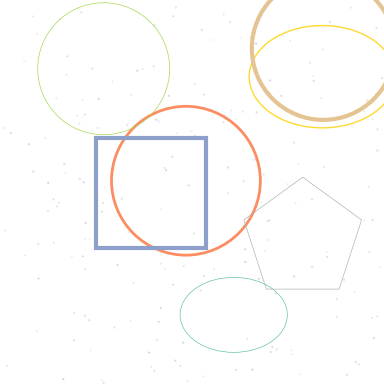[{"shape": "oval", "thickness": 0.5, "radius": 0.7, "center": [0.607, 0.182]}, {"shape": "circle", "thickness": 2, "radius": 0.97, "center": [0.483, 0.531]}, {"shape": "square", "thickness": 3, "radius": 0.71, "center": [0.392, 0.499]}, {"shape": "circle", "thickness": 0.5, "radius": 0.86, "center": [0.269, 0.821]}, {"shape": "oval", "thickness": 1, "radius": 0.95, "center": [0.837, 0.801]}, {"shape": "circle", "thickness": 3, "radius": 0.93, "center": [0.84, 0.874]}, {"shape": "pentagon", "thickness": 0.5, "radius": 0.8, "center": [0.786, 0.379]}]